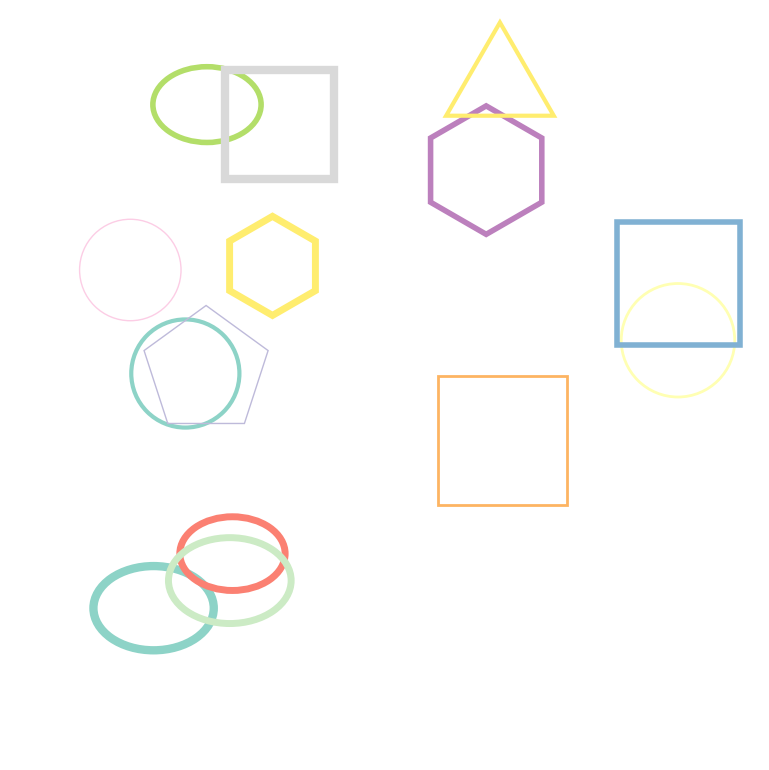[{"shape": "oval", "thickness": 3, "radius": 0.39, "center": [0.199, 0.21]}, {"shape": "circle", "thickness": 1.5, "radius": 0.35, "center": [0.241, 0.515]}, {"shape": "circle", "thickness": 1, "radius": 0.37, "center": [0.881, 0.558]}, {"shape": "pentagon", "thickness": 0.5, "radius": 0.42, "center": [0.268, 0.519]}, {"shape": "oval", "thickness": 2.5, "radius": 0.34, "center": [0.302, 0.281]}, {"shape": "square", "thickness": 2, "radius": 0.4, "center": [0.881, 0.632]}, {"shape": "square", "thickness": 1, "radius": 0.42, "center": [0.653, 0.428]}, {"shape": "oval", "thickness": 2, "radius": 0.35, "center": [0.269, 0.864]}, {"shape": "circle", "thickness": 0.5, "radius": 0.33, "center": [0.169, 0.649]}, {"shape": "square", "thickness": 3, "radius": 0.35, "center": [0.363, 0.839]}, {"shape": "hexagon", "thickness": 2, "radius": 0.42, "center": [0.631, 0.779]}, {"shape": "oval", "thickness": 2.5, "radius": 0.4, "center": [0.298, 0.246]}, {"shape": "triangle", "thickness": 1.5, "radius": 0.4, "center": [0.649, 0.89]}, {"shape": "hexagon", "thickness": 2.5, "radius": 0.32, "center": [0.354, 0.655]}]